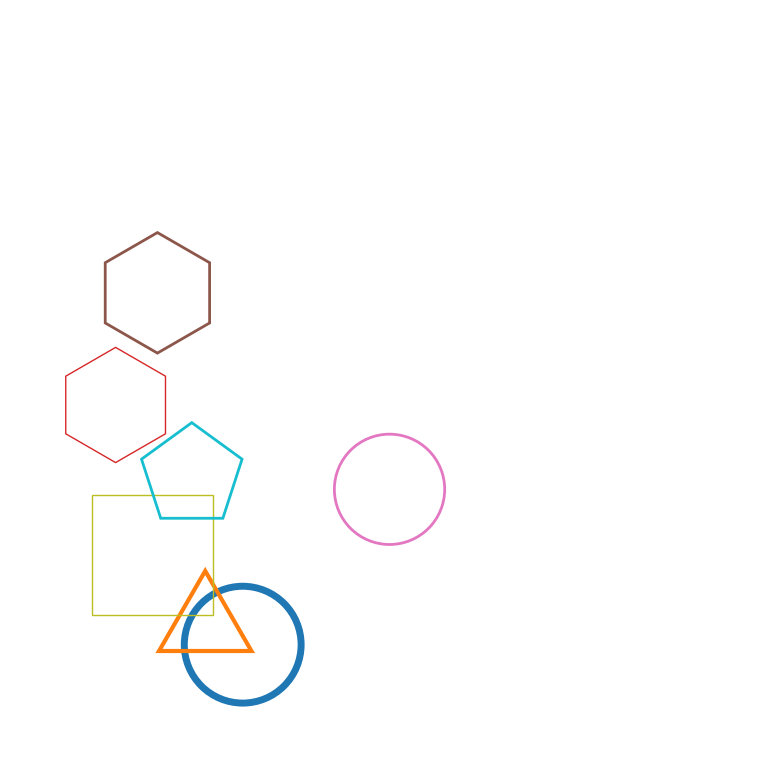[{"shape": "circle", "thickness": 2.5, "radius": 0.38, "center": [0.315, 0.163]}, {"shape": "triangle", "thickness": 1.5, "radius": 0.35, "center": [0.267, 0.189]}, {"shape": "hexagon", "thickness": 0.5, "radius": 0.37, "center": [0.15, 0.474]}, {"shape": "hexagon", "thickness": 1, "radius": 0.39, "center": [0.204, 0.62]}, {"shape": "circle", "thickness": 1, "radius": 0.36, "center": [0.506, 0.365]}, {"shape": "square", "thickness": 0.5, "radius": 0.39, "center": [0.198, 0.279]}, {"shape": "pentagon", "thickness": 1, "radius": 0.34, "center": [0.249, 0.382]}]